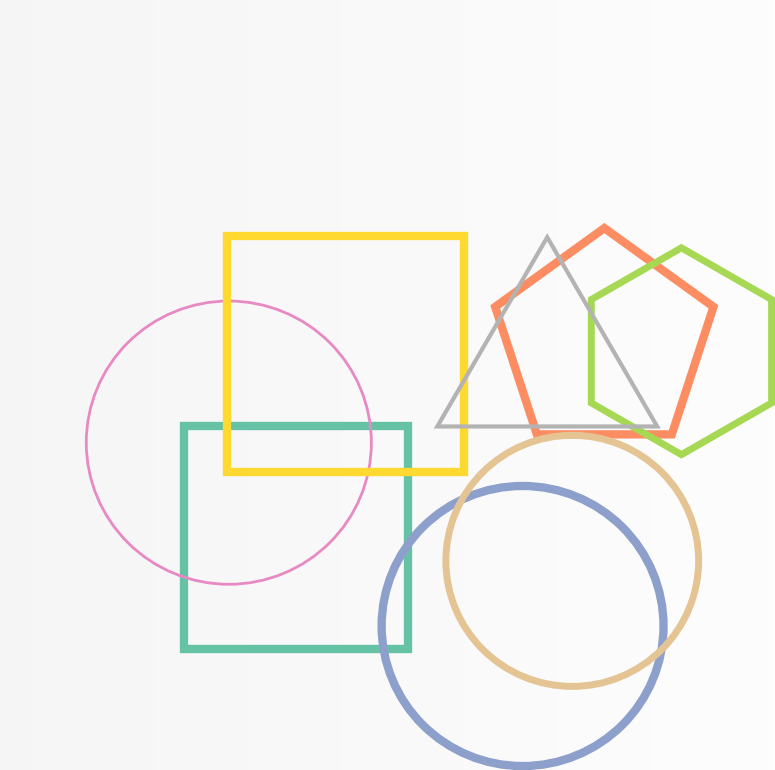[{"shape": "square", "thickness": 3, "radius": 0.72, "center": [0.382, 0.302]}, {"shape": "pentagon", "thickness": 3, "radius": 0.74, "center": [0.78, 0.556]}, {"shape": "circle", "thickness": 3, "radius": 0.91, "center": [0.674, 0.187]}, {"shape": "circle", "thickness": 1, "radius": 0.92, "center": [0.295, 0.425]}, {"shape": "hexagon", "thickness": 2.5, "radius": 0.67, "center": [0.879, 0.544]}, {"shape": "square", "thickness": 3, "radius": 0.76, "center": [0.446, 0.54]}, {"shape": "circle", "thickness": 2.5, "radius": 0.82, "center": [0.738, 0.272]}, {"shape": "triangle", "thickness": 1.5, "radius": 0.82, "center": [0.706, 0.528]}]